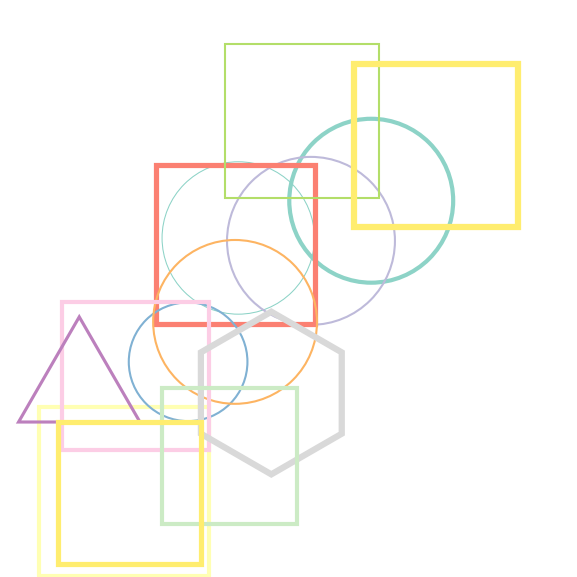[{"shape": "circle", "thickness": 2, "radius": 0.71, "center": [0.643, 0.652]}, {"shape": "circle", "thickness": 0.5, "radius": 0.66, "center": [0.413, 0.587]}, {"shape": "square", "thickness": 2, "radius": 0.73, "center": [0.215, 0.148]}, {"shape": "circle", "thickness": 1, "radius": 0.73, "center": [0.539, 0.582]}, {"shape": "square", "thickness": 2.5, "radius": 0.69, "center": [0.408, 0.576]}, {"shape": "circle", "thickness": 1, "radius": 0.51, "center": [0.326, 0.373]}, {"shape": "circle", "thickness": 1, "radius": 0.71, "center": [0.407, 0.442]}, {"shape": "square", "thickness": 1, "radius": 0.66, "center": [0.523, 0.79]}, {"shape": "square", "thickness": 2, "radius": 0.64, "center": [0.235, 0.348]}, {"shape": "hexagon", "thickness": 3, "radius": 0.7, "center": [0.47, 0.319]}, {"shape": "triangle", "thickness": 1.5, "radius": 0.61, "center": [0.137, 0.329]}, {"shape": "square", "thickness": 2, "radius": 0.59, "center": [0.397, 0.209]}, {"shape": "square", "thickness": 2.5, "radius": 0.62, "center": [0.224, 0.146]}, {"shape": "square", "thickness": 3, "radius": 0.71, "center": [0.755, 0.747]}]